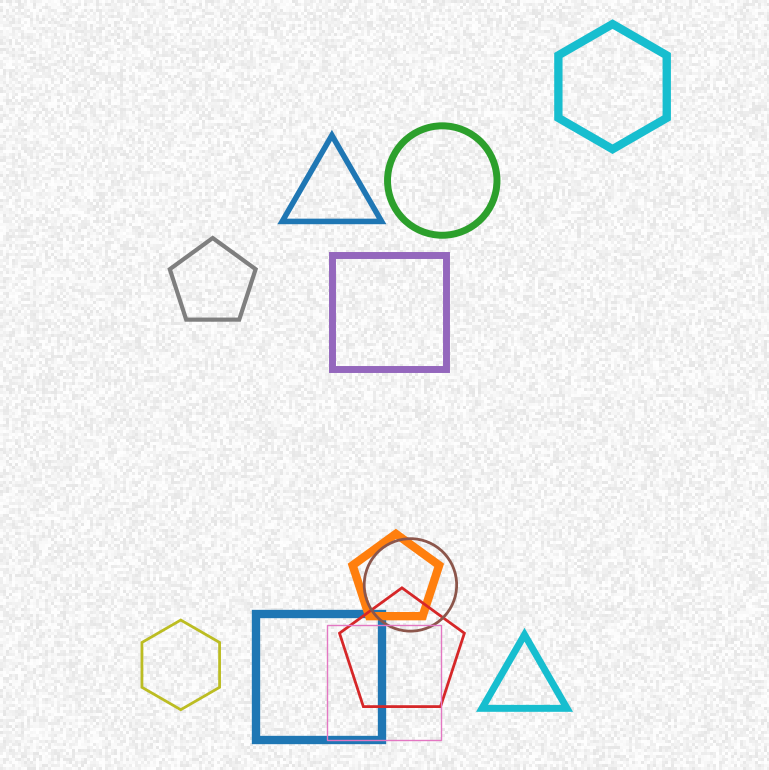[{"shape": "square", "thickness": 3, "radius": 0.41, "center": [0.414, 0.121]}, {"shape": "triangle", "thickness": 2, "radius": 0.37, "center": [0.431, 0.75]}, {"shape": "pentagon", "thickness": 3, "radius": 0.3, "center": [0.514, 0.248]}, {"shape": "circle", "thickness": 2.5, "radius": 0.36, "center": [0.574, 0.766]}, {"shape": "pentagon", "thickness": 1, "radius": 0.43, "center": [0.522, 0.151]}, {"shape": "square", "thickness": 2.5, "radius": 0.37, "center": [0.505, 0.595]}, {"shape": "circle", "thickness": 1, "radius": 0.3, "center": [0.533, 0.24]}, {"shape": "square", "thickness": 0.5, "radius": 0.37, "center": [0.499, 0.114]}, {"shape": "pentagon", "thickness": 1.5, "radius": 0.29, "center": [0.276, 0.632]}, {"shape": "hexagon", "thickness": 1, "radius": 0.29, "center": [0.235, 0.137]}, {"shape": "triangle", "thickness": 2.5, "radius": 0.32, "center": [0.681, 0.112]}, {"shape": "hexagon", "thickness": 3, "radius": 0.41, "center": [0.796, 0.887]}]